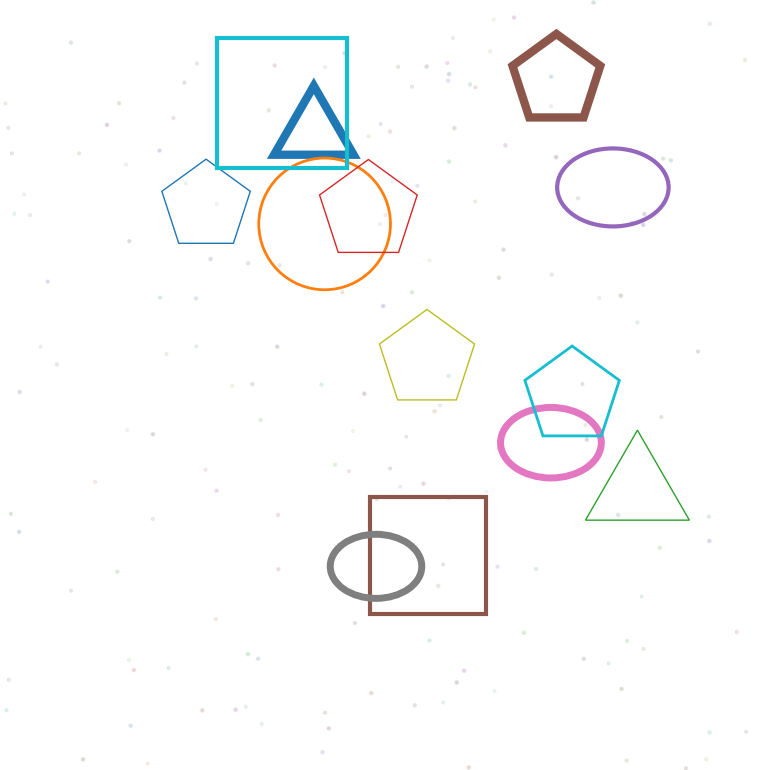[{"shape": "pentagon", "thickness": 0.5, "radius": 0.3, "center": [0.268, 0.733]}, {"shape": "triangle", "thickness": 3, "radius": 0.3, "center": [0.408, 0.829]}, {"shape": "circle", "thickness": 1, "radius": 0.43, "center": [0.422, 0.709]}, {"shape": "triangle", "thickness": 0.5, "radius": 0.39, "center": [0.828, 0.363]}, {"shape": "pentagon", "thickness": 0.5, "radius": 0.33, "center": [0.478, 0.726]}, {"shape": "oval", "thickness": 1.5, "radius": 0.36, "center": [0.796, 0.757]}, {"shape": "pentagon", "thickness": 3, "radius": 0.3, "center": [0.723, 0.896]}, {"shape": "square", "thickness": 1.5, "radius": 0.38, "center": [0.556, 0.279]}, {"shape": "oval", "thickness": 2.5, "radius": 0.33, "center": [0.716, 0.425]}, {"shape": "oval", "thickness": 2.5, "radius": 0.3, "center": [0.488, 0.264]}, {"shape": "pentagon", "thickness": 0.5, "radius": 0.32, "center": [0.555, 0.533]}, {"shape": "square", "thickness": 1.5, "radius": 0.42, "center": [0.366, 0.866]}, {"shape": "pentagon", "thickness": 1, "radius": 0.32, "center": [0.743, 0.486]}]